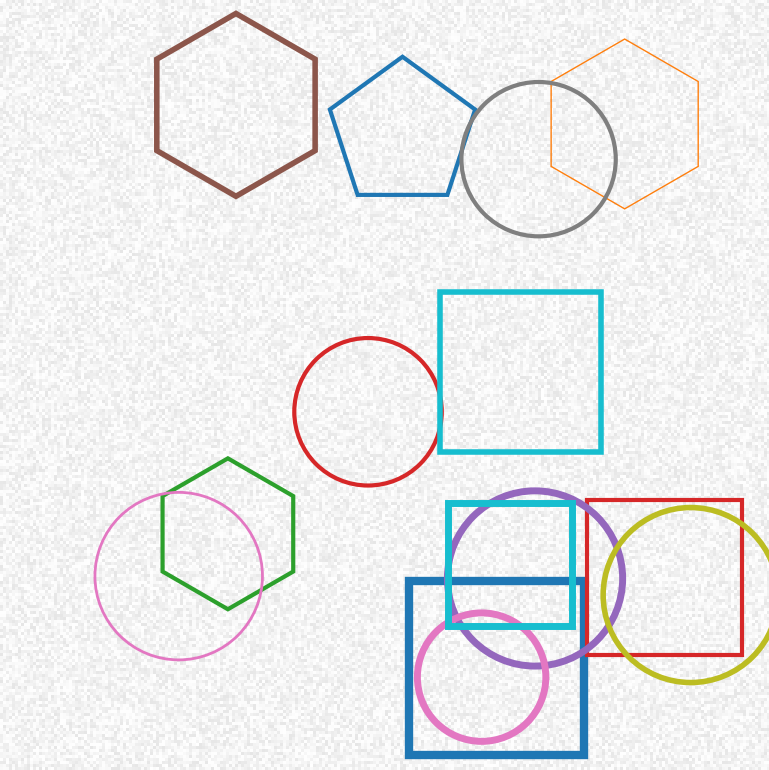[{"shape": "pentagon", "thickness": 1.5, "radius": 0.5, "center": [0.523, 0.827]}, {"shape": "square", "thickness": 3, "radius": 0.57, "center": [0.645, 0.132]}, {"shape": "hexagon", "thickness": 0.5, "radius": 0.55, "center": [0.811, 0.839]}, {"shape": "hexagon", "thickness": 1.5, "radius": 0.49, "center": [0.296, 0.307]}, {"shape": "square", "thickness": 1.5, "radius": 0.5, "center": [0.862, 0.25]}, {"shape": "circle", "thickness": 1.5, "radius": 0.48, "center": [0.478, 0.465]}, {"shape": "circle", "thickness": 2.5, "radius": 0.57, "center": [0.695, 0.249]}, {"shape": "hexagon", "thickness": 2, "radius": 0.59, "center": [0.306, 0.864]}, {"shape": "circle", "thickness": 2.5, "radius": 0.42, "center": [0.625, 0.121]}, {"shape": "circle", "thickness": 1, "radius": 0.54, "center": [0.232, 0.252]}, {"shape": "circle", "thickness": 1.5, "radius": 0.5, "center": [0.699, 0.793]}, {"shape": "circle", "thickness": 2, "radius": 0.57, "center": [0.897, 0.227]}, {"shape": "square", "thickness": 2.5, "radius": 0.4, "center": [0.662, 0.267]}, {"shape": "square", "thickness": 2, "radius": 0.52, "center": [0.676, 0.517]}]